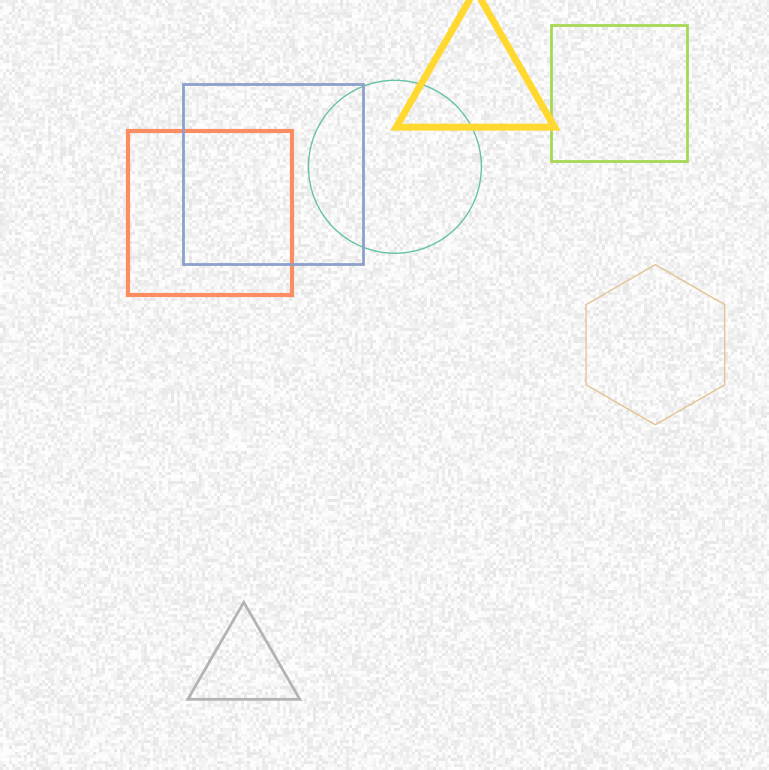[{"shape": "circle", "thickness": 0.5, "radius": 0.56, "center": [0.513, 0.783]}, {"shape": "square", "thickness": 1.5, "radius": 0.53, "center": [0.272, 0.723]}, {"shape": "square", "thickness": 1, "radius": 0.58, "center": [0.354, 0.774]}, {"shape": "square", "thickness": 1, "radius": 0.44, "center": [0.804, 0.879]}, {"shape": "triangle", "thickness": 2.5, "radius": 0.59, "center": [0.617, 0.894]}, {"shape": "hexagon", "thickness": 0.5, "radius": 0.52, "center": [0.851, 0.552]}, {"shape": "triangle", "thickness": 1, "radius": 0.42, "center": [0.317, 0.134]}]